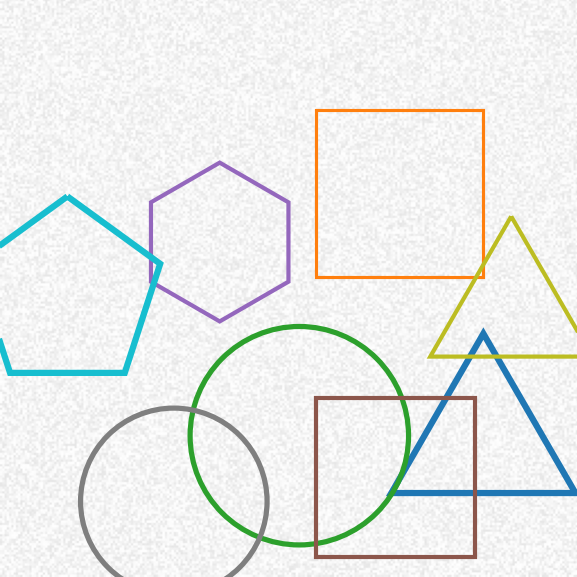[{"shape": "triangle", "thickness": 3, "radius": 0.92, "center": [0.837, 0.237]}, {"shape": "square", "thickness": 1.5, "radius": 0.72, "center": [0.692, 0.664]}, {"shape": "circle", "thickness": 2.5, "radius": 0.95, "center": [0.518, 0.245]}, {"shape": "hexagon", "thickness": 2, "radius": 0.69, "center": [0.38, 0.58]}, {"shape": "square", "thickness": 2, "radius": 0.69, "center": [0.685, 0.172]}, {"shape": "circle", "thickness": 2.5, "radius": 0.81, "center": [0.301, 0.131]}, {"shape": "triangle", "thickness": 2, "radius": 0.81, "center": [0.885, 0.463]}, {"shape": "pentagon", "thickness": 3, "radius": 0.84, "center": [0.117, 0.49]}]